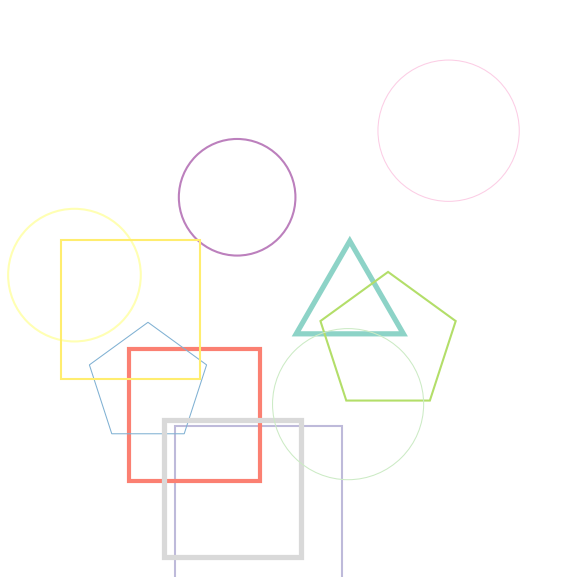[{"shape": "triangle", "thickness": 2.5, "radius": 0.54, "center": [0.606, 0.475]}, {"shape": "circle", "thickness": 1, "radius": 0.57, "center": [0.129, 0.523]}, {"shape": "square", "thickness": 1, "radius": 0.72, "center": [0.447, 0.117]}, {"shape": "square", "thickness": 2, "radius": 0.57, "center": [0.337, 0.281]}, {"shape": "pentagon", "thickness": 0.5, "radius": 0.53, "center": [0.256, 0.334]}, {"shape": "pentagon", "thickness": 1, "radius": 0.62, "center": [0.672, 0.405]}, {"shape": "circle", "thickness": 0.5, "radius": 0.61, "center": [0.777, 0.773]}, {"shape": "square", "thickness": 2.5, "radius": 0.59, "center": [0.402, 0.153]}, {"shape": "circle", "thickness": 1, "radius": 0.5, "center": [0.411, 0.658]}, {"shape": "circle", "thickness": 0.5, "radius": 0.65, "center": [0.603, 0.299]}, {"shape": "square", "thickness": 1, "radius": 0.6, "center": [0.226, 0.463]}]